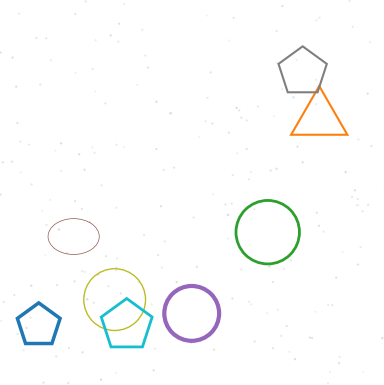[{"shape": "pentagon", "thickness": 2.5, "radius": 0.29, "center": [0.101, 0.155]}, {"shape": "triangle", "thickness": 1.5, "radius": 0.42, "center": [0.829, 0.692]}, {"shape": "circle", "thickness": 2, "radius": 0.41, "center": [0.695, 0.397]}, {"shape": "circle", "thickness": 3, "radius": 0.36, "center": [0.498, 0.186]}, {"shape": "oval", "thickness": 0.5, "radius": 0.33, "center": [0.191, 0.386]}, {"shape": "pentagon", "thickness": 1.5, "radius": 0.33, "center": [0.786, 0.814]}, {"shape": "circle", "thickness": 1, "radius": 0.4, "center": [0.298, 0.222]}, {"shape": "pentagon", "thickness": 2, "radius": 0.35, "center": [0.329, 0.155]}]